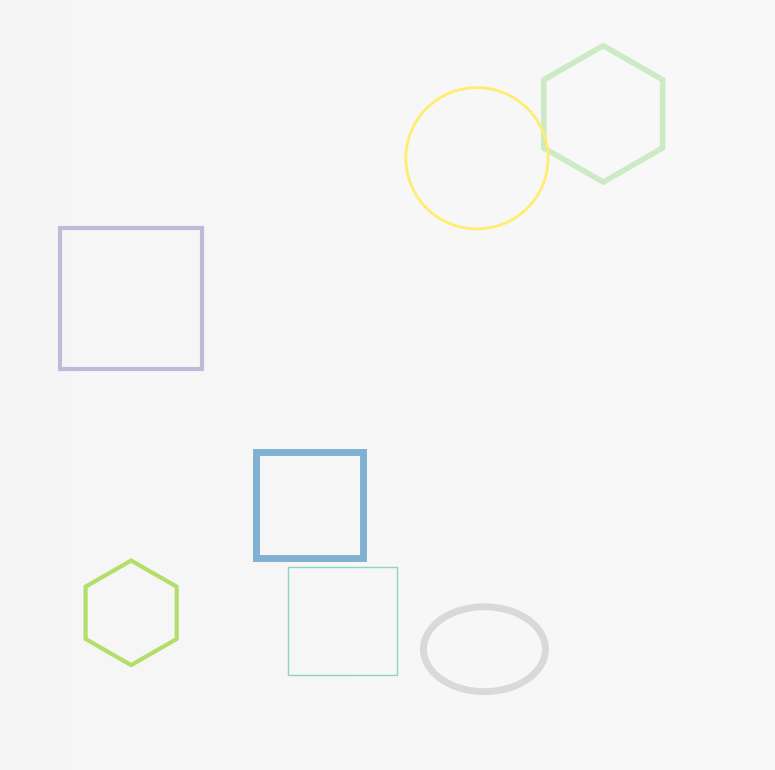[{"shape": "square", "thickness": 0.5, "radius": 0.35, "center": [0.442, 0.194]}, {"shape": "square", "thickness": 1.5, "radius": 0.46, "center": [0.169, 0.612]}, {"shape": "square", "thickness": 2.5, "radius": 0.34, "center": [0.399, 0.344]}, {"shape": "hexagon", "thickness": 1.5, "radius": 0.34, "center": [0.169, 0.204]}, {"shape": "oval", "thickness": 2.5, "radius": 0.39, "center": [0.625, 0.157]}, {"shape": "hexagon", "thickness": 2, "radius": 0.44, "center": [0.778, 0.852]}, {"shape": "circle", "thickness": 1, "radius": 0.46, "center": [0.615, 0.794]}]